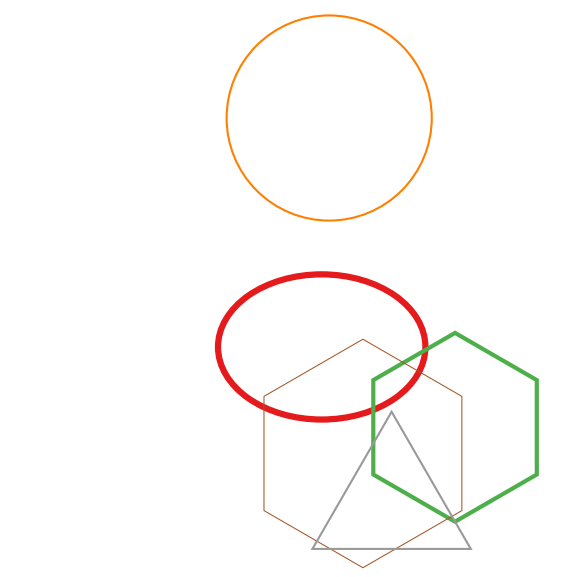[{"shape": "oval", "thickness": 3, "radius": 0.9, "center": [0.557, 0.398]}, {"shape": "hexagon", "thickness": 2, "radius": 0.82, "center": [0.788, 0.259]}, {"shape": "circle", "thickness": 1, "radius": 0.89, "center": [0.57, 0.795]}, {"shape": "hexagon", "thickness": 0.5, "radius": 0.99, "center": [0.628, 0.214]}, {"shape": "triangle", "thickness": 1, "radius": 0.79, "center": [0.678, 0.128]}]